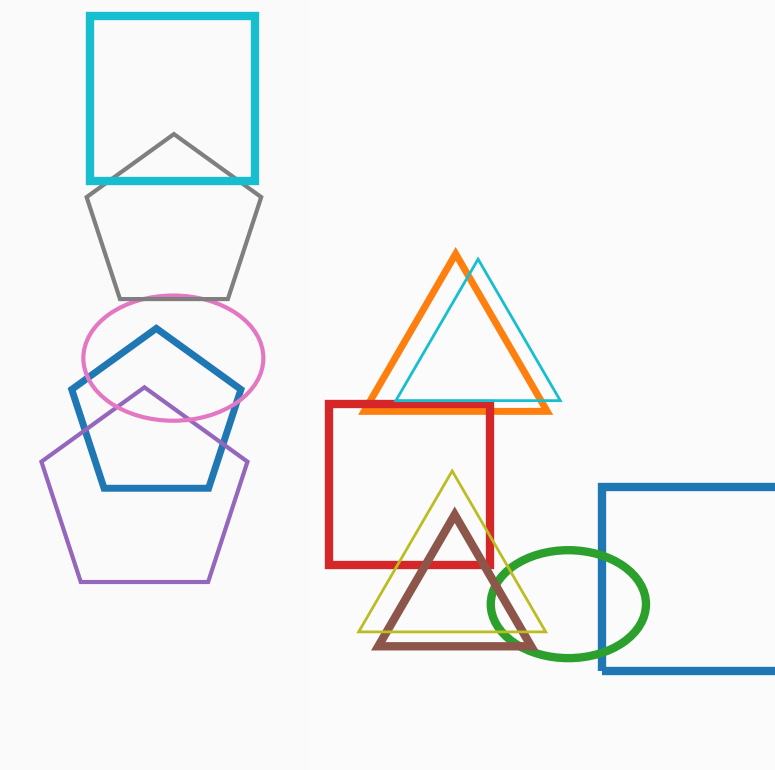[{"shape": "square", "thickness": 3, "radius": 0.6, "center": [0.896, 0.248]}, {"shape": "pentagon", "thickness": 2.5, "radius": 0.57, "center": [0.202, 0.459]}, {"shape": "triangle", "thickness": 2.5, "radius": 0.68, "center": [0.588, 0.534]}, {"shape": "oval", "thickness": 3, "radius": 0.5, "center": [0.733, 0.215]}, {"shape": "square", "thickness": 3, "radius": 0.52, "center": [0.529, 0.371]}, {"shape": "pentagon", "thickness": 1.5, "radius": 0.7, "center": [0.186, 0.357]}, {"shape": "triangle", "thickness": 3, "radius": 0.57, "center": [0.587, 0.218]}, {"shape": "oval", "thickness": 1.5, "radius": 0.58, "center": [0.224, 0.535]}, {"shape": "pentagon", "thickness": 1.5, "radius": 0.59, "center": [0.224, 0.707]}, {"shape": "triangle", "thickness": 1, "radius": 0.7, "center": [0.583, 0.249]}, {"shape": "square", "thickness": 3, "radius": 0.53, "center": [0.223, 0.872]}, {"shape": "triangle", "thickness": 1, "radius": 0.61, "center": [0.617, 0.541]}]